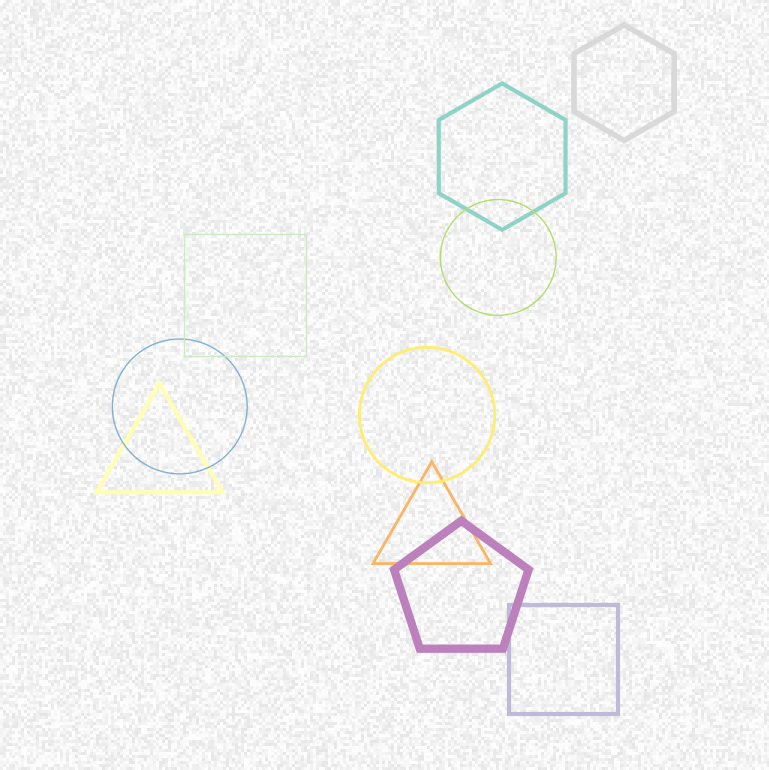[{"shape": "hexagon", "thickness": 1.5, "radius": 0.48, "center": [0.652, 0.797]}, {"shape": "triangle", "thickness": 1.5, "radius": 0.47, "center": [0.207, 0.408]}, {"shape": "square", "thickness": 1.5, "radius": 0.35, "center": [0.732, 0.143]}, {"shape": "circle", "thickness": 0.5, "radius": 0.44, "center": [0.233, 0.472]}, {"shape": "triangle", "thickness": 1, "radius": 0.44, "center": [0.561, 0.312]}, {"shape": "circle", "thickness": 0.5, "radius": 0.38, "center": [0.647, 0.666]}, {"shape": "hexagon", "thickness": 2, "radius": 0.38, "center": [0.811, 0.893]}, {"shape": "pentagon", "thickness": 3, "radius": 0.46, "center": [0.599, 0.232]}, {"shape": "square", "thickness": 0.5, "radius": 0.4, "center": [0.319, 0.616]}, {"shape": "circle", "thickness": 1, "radius": 0.44, "center": [0.555, 0.461]}]